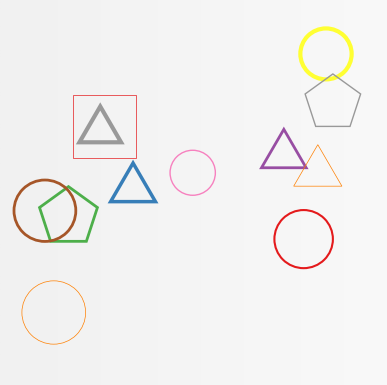[{"shape": "square", "thickness": 0.5, "radius": 0.41, "center": [0.27, 0.672]}, {"shape": "circle", "thickness": 1.5, "radius": 0.38, "center": [0.784, 0.379]}, {"shape": "triangle", "thickness": 2.5, "radius": 0.33, "center": [0.343, 0.51]}, {"shape": "pentagon", "thickness": 2, "radius": 0.39, "center": [0.177, 0.437]}, {"shape": "triangle", "thickness": 2, "radius": 0.33, "center": [0.732, 0.598]}, {"shape": "triangle", "thickness": 0.5, "radius": 0.36, "center": [0.82, 0.552]}, {"shape": "circle", "thickness": 0.5, "radius": 0.41, "center": [0.139, 0.188]}, {"shape": "circle", "thickness": 3, "radius": 0.33, "center": [0.841, 0.86]}, {"shape": "circle", "thickness": 2, "radius": 0.4, "center": [0.116, 0.453]}, {"shape": "circle", "thickness": 1, "radius": 0.29, "center": [0.497, 0.551]}, {"shape": "triangle", "thickness": 3, "radius": 0.31, "center": [0.259, 0.661]}, {"shape": "pentagon", "thickness": 1, "radius": 0.38, "center": [0.859, 0.733]}]